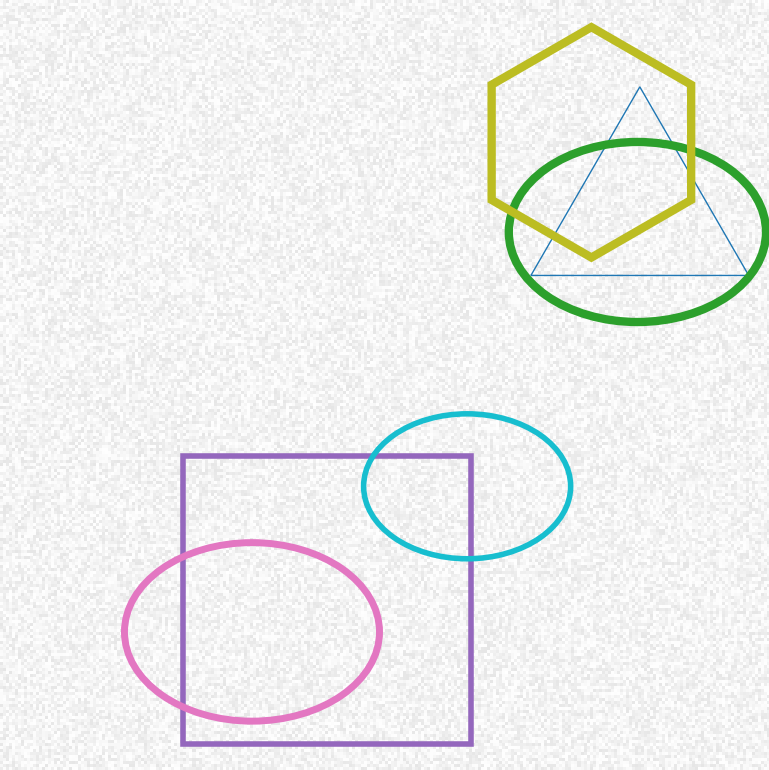[{"shape": "triangle", "thickness": 0.5, "radius": 0.82, "center": [0.831, 0.724]}, {"shape": "oval", "thickness": 3, "radius": 0.84, "center": [0.828, 0.699]}, {"shape": "square", "thickness": 2, "radius": 0.93, "center": [0.425, 0.221]}, {"shape": "oval", "thickness": 2.5, "radius": 0.83, "center": [0.327, 0.179]}, {"shape": "hexagon", "thickness": 3, "radius": 0.75, "center": [0.768, 0.815]}, {"shape": "oval", "thickness": 2, "radius": 0.67, "center": [0.607, 0.368]}]